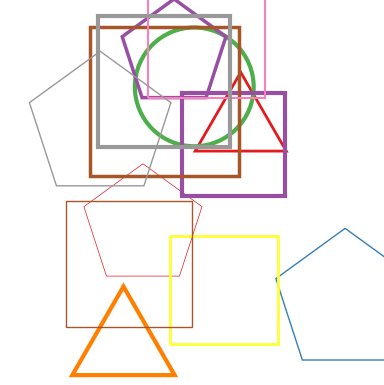[{"shape": "pentagon", "thickness": 0.5, "radius": 0.81, "center": [0.371, 0.413]}, {"shape": "triangle", "thickness": 2, "radius": 0.68, "center": [0.625, 0.676]}, {"shape": "pentagon", "thickness": 1, "radius": 0.95, "center": [0.896, 0.218]}, {"shape": "circle", "thickness": 3, "radius": 0.77, "center": [0.505, 0.774]}, {"shape": "square", "thickness": 3, "radius": 0.67, "center": [0.607, 0.624]}, {"shape": "pentagon", "thickness": 2.5, "radius": 0.71, "center": [0.452, 0.861]}, {"shape": "triangle", "thickness": 3, "radius": 0.77, "center": [0.321, 0.102]}, {"shape": "square", "thickness": 2, "radius": 0.7, "center": [0.582, 0.247]}, {"shape": "square", "thickness": 2.5, "radius": 0.97, "center": [0.428, 0.738]}, {"shape": "square", "thickness": 1, "radius": 0.82, "center": [0.336, 0.315]}, {"shape": "square", "thickness": 1.5, "radius": 0.76, "center": [0.536, 0.898]}, {"shape": "pentagon", "thickness": 1, "radius": 0.97, "center": [0.26, 0.674]}, {"shape": "square", "thickness": 3, "radius": 0.86, "center": [0.425, 0.788]}]